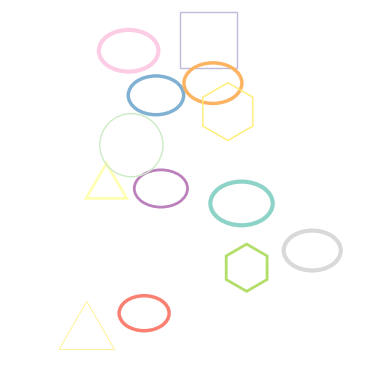[{"shape": "oval", "thickness": 3, "radius": 0.4, "center": [0.627, 0.472]}, {"shape": "triangle", "thickness": 2, "radius": 0.3, "center": [0.276, 0.515]}, {"shape": "square", "thickness": 1, "radius": 0.37, "center": [0.541, 0.896]}, {"shape": "oval", "thickness": 2.5, "radius": 0.32, "center": [0.374, 0.186]}, {"shape": "oval", "thickness": 2.5, "radius": 0.36, "center": [0.405, 0.752]}, {"shape": "oval", "thickness": 2.5, "radius": 0.38, "center": [0.553, 0.784]}, {"shape": "hexagon", "thickness": 2, "radius": 0.31, "center": [0.641, 0.305]}, {"shape": "oval", "thickness": 3, "radius": 0.39, "center": [0.334, 0.868]}, {"shape": "oval", "thickness": 3, "radius": 0.37, "center": [0.811, 0.349]}, {"shape": "oval", "thickness": 2, "radius": 0.35, "center": [0.418, 0.51]}, {"shape": "circle", "thickness": 1, "radius": 0.41, "center": [0.341, 0.623]}, {"shape": "triangle", "thickness": 0.5, "radius": 0.41, "center": [0.225, 0.134]}, {"shape": "hexagon", "thickness": 1, "radius": 0.38, "center": [0.592, 0.71]}]